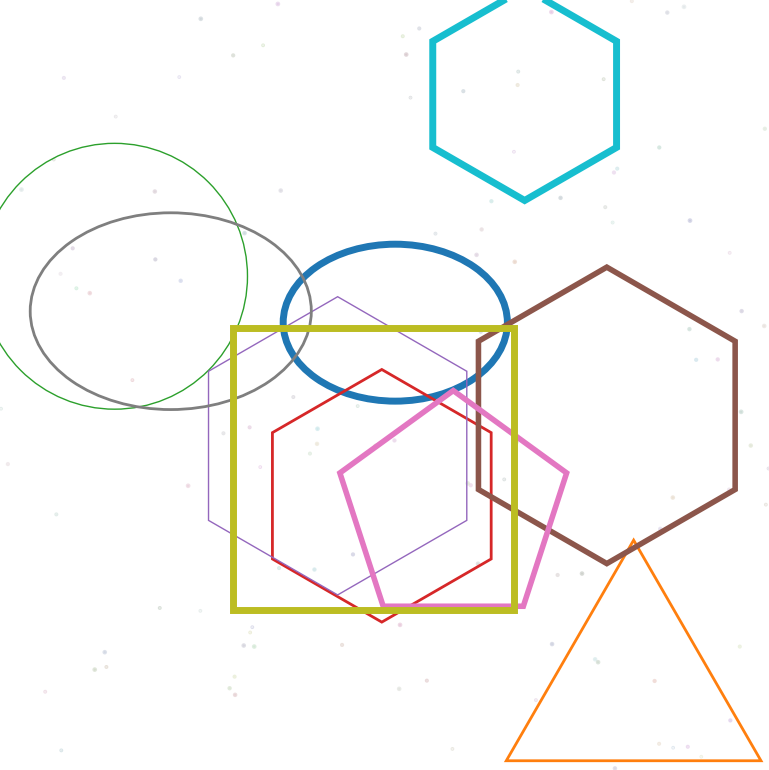[{"shape": "oval", "thickness": 2.5, "radius": 0.73, "center": [0.513, 0.581]}, {"shape": "triangle", "thickness": 1, "radius": 0.95, "center": [0.823, 0.108]}, {"shape": "circle", "thickness": 0.5, "radius": 0.86, "center": [0.149, 0.641]}, {"shape": "hexagon", "thickness": 1, "radius": 0.82, "center": [0.496, 0.356]}, {"shape": "hexagon", "thickness": 0.5, "radius": 0.97, "center": [0.439, 0.421]}, {"shape": "hexagon", "thickness": 2, "radius": 0.96, "center": [0.788, 0.461]}, {"shape": "pentagon", "thickness": 2, "radius": 0.77, "center": [0.589, 0.338]}, {"shape": "oval", "thickness": 1, "radius": 0.91, "center": [0.222, 0.596]}, {"shape": "square", "thickness": 2.5, "radius": 0.91, "center": [0.485, 0.391]}, {"shape": "hexagon", "thickness": 2.5, "radius": 0.69, "center": [0.681, 0.877]}]